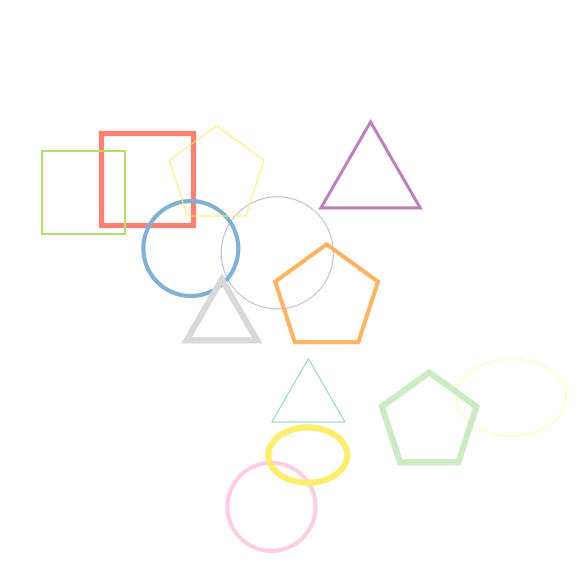[{"shape": "triangle", "thickness": 0.5, "radius": 0.37, "center": [0.534, 0.305]}, {"shape": "oval", "thickness": 0.5, "radius": 0.48, "center": [0.885, 0.311]}, {"shape": "circle", "thickness": 0.5, "radius": 0.49, "center": [0.48, 0.561]}, {"shape": "square", "thickness": 2.5, "radius": 0.4, "center": [0.254, 0.689]}, {"shape": "circle", "thickness": 2, "radius": 0.41, "center": [0.33, 0.569]}, {"shape": "pentagon", "thickness": 2, "radius": 0.47, "center": [0.565, 0.482]}, {"shape": "square", "thickness": 1, "radius": 0.36, "center": [0.145, 0.665]}, {"shape": "circle", "thickness": 2, "radius": 0.38, "center": [0.47, 0.122]}, {"shape": "triangle", "thickness": 3, "radius": 0.35, "center": [0.384, 0.445]}, {"shape": "triangle", "thickness": 1.5, "radius": 0.5, "center": [0.642, 0.689]}, {"shape": "pentagon", "thickness": 3, "radius": 0.43, "center": [0.743, 0.268]}, {"shape": "pentagon", "thickness": 0.5, "radius": 0.43, "center": [0.375, 0.695]}, {"shape": "oval", "thickness": 3, "radius": 0.34, "center": [0.533, 0.211]}]